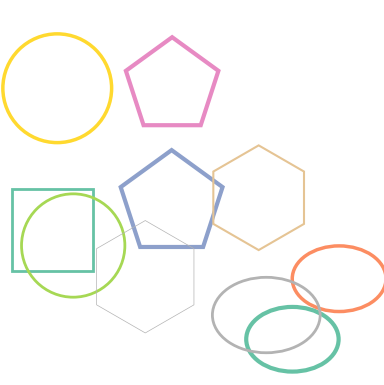[{"shape": "oval", "thickness": 3, "radius": 0.6, "center": [0.76, 0.119]}, {"shape": "square", "thickness": 2, "radius": 0.53, "center": [0.136, 0.403]}, {"shape": "oval", "thickness": 2.5, "radius": 0.61, "center": [0.881, 0.276]}, {"shape": "pentagon", "thickness": 3, "radius": 0.7, "center": [0.446, 0.471]}, {"shape": "pentagon", "thickness": 3, "radius": 0.63, "center": [0.447, 0.777]}, {"shape": "circle", "thickness": 2, "radius": 0.67, "center": [0.19, 0.362]}, {"shape": "circle", "thickness": 2.5, "radius": 0.71, "center": [0.149, 0.771]}, {"shape": "hexagon", "thickness": 1.5, "radius": 0.68, "center": [0.672, 0.486]}, {"shape": "hexagon", "thickness": 0.5, "radius": 0.73, "center": [0.377, 0.281]}, {"shape": "oval", "thickness": 2, "radius": 0.7, "center": [0.692, 0.182]}]